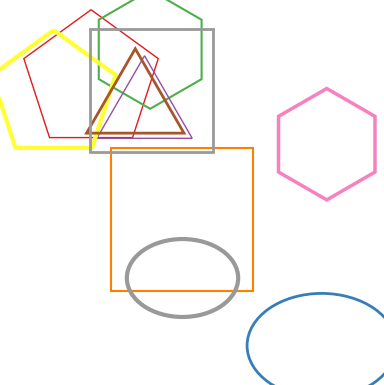[{"shape": "pentagon", "thickness": 1, "radius": 0.92, "center": [0.237, 0.791]}, {"shape": "oval", "thickness": 2, "radius": 0.97, "center": [0.835, 0.102]}, {"shape": "hexagon", "thickness": 1.5, "radius": 0.77, "center": [0.39, 0.872]}, {"shape": "triangle", "thickness": 1, "radius": 0.72, "center": [0.375, 0.712]}, {"shape": "square", "thickness": 1.5, "radius": 0.92, "center": [0.473, 0.43]}, {"shape": "pentagon", "thickness": 3, "radius": 0.85, "center": [0.14, 0.753]}, {"shape": "triangle", "thickness": 2, "radius": 0.73, "center": [0.351, 0.727]}, {"shape": "hexagon", "thickness": 2.5, "radius": 0.72, "center": [0.849, 0.625]}, {"shape": "square", "thickness": 2, "radius": 0.8, "center": [0.393, 0.765]}, {"shape": "oval", "thickness": 3, "radius": 0.72, "center": [0.474, 0.278]}]